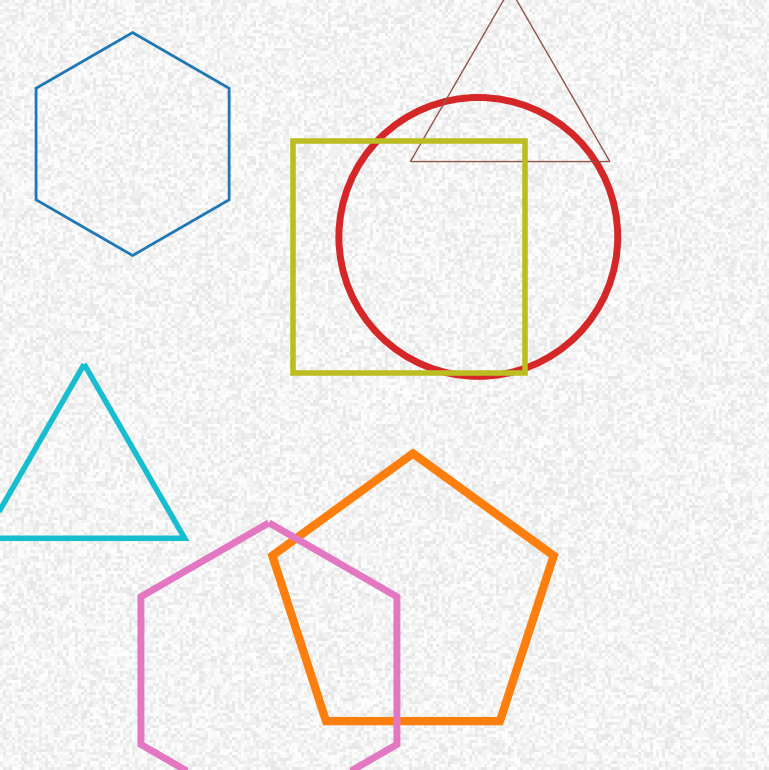[{"shape": "hexagon", "thickness": 1, "radius": 0.72, "center": [0.172, 0.813]}, {"shape": "pentagon", "thickness": 3, "radius": 0.96, "center": [0.536, 0.219]}, {"shape": "circle", "thickness": 2.5, "radius": 0.91, "center": [0.621, 0.692]}, {"shape": "triangle", "thickness": 0.5, "radius": 0.75, "center": [0.663, 0.865]}, {"shape": "hexagon", "thickness": 2.5, "radius": 0.96, "center": [0.349, 0.129]}, {"shape": "square", "thickness": 2, "radius": 0.75, "center": [0.532, 0.666]}, {"shape": "triangle", "thickness": 2, "radius": 0.75, "center": [0.109, 0.376]}]